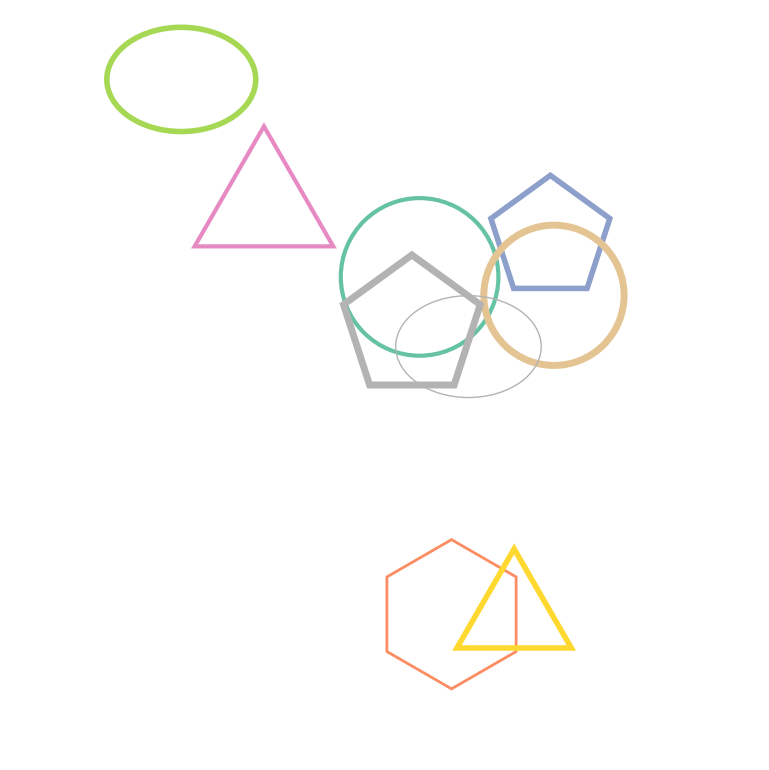[{"shape": "circle", "thickness": 1.5, "radius": 0.51, "center": [0.545, 0.64]}, {"shape": "hexagon", "thickness": 1, "radius": 0.48, "center": [0.586, 0.202]}, {"shape": "pentagon", "thickness": 2, "radius": 0.41, "center": [0.715, 0.691]}, {"shape": "triangle", "thickness": 1.5, "radius": 0.52, "center": [0.343, 0.732]}, {"shape": "oval", "thickness": 2, "radius": 0.48, "center": [0.235, 0.897]}, {"shape": "triangle", "thickness": 2, "radius": 0.43, "center": [0.668, 0.201]}, {"shape": "circle", "thickness": 2.5, "radius": 0.46, "center": [0.719, 0.616]}, {"shape": "oval", "thickness": 0.5, "radius": 0.47, "center": [0.608, 0.55]}, {"shape": "pentagon", "thickness": 2.5, "radius": 0.47, "center": [0.535, 0.576]}]